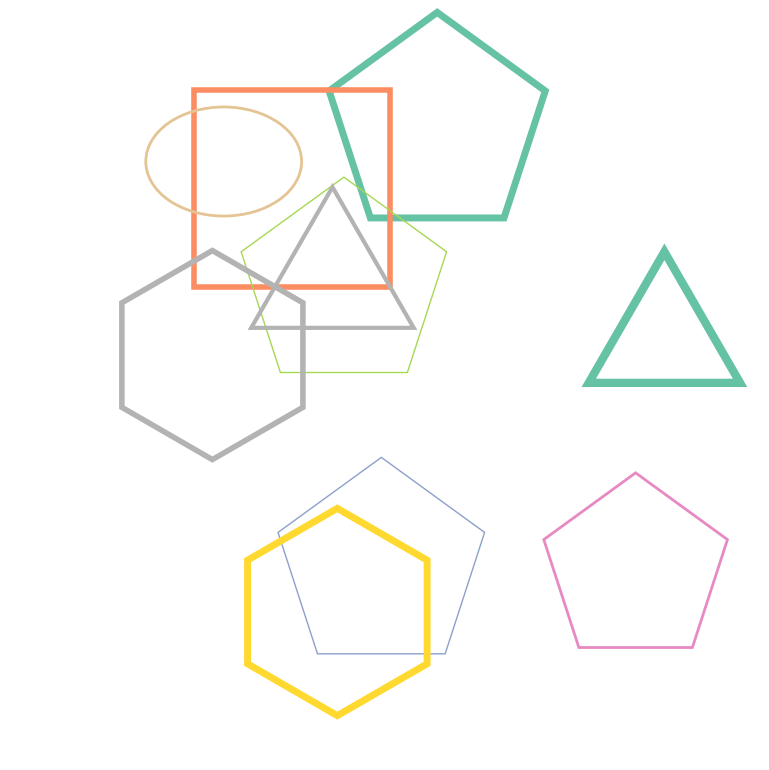[{"shape": "triangle", "thickness": 3, "radius": 0.57, "center": [0.863, 0.56]}, {"shape": "pentagon", "thickness": 2.5, "radius": 0.74, "center": [0.568, 0.836]}, {"shape": "square", "thickness": 2, "radius": 0.64, "center": [0.379, 0.755]}, {"shape": "pentagon", "thickness": 0.5, "radius": 0.71, "center": [0.495, 0.265]}, {"shape": "pentagon", "thickness": 1, "radius": 0.63, "center": [0.825, 0.261]}, {"shape": "pentagon", "thickness": 0.5, "radius": 0.7, "center": [0.447, 0.63]}, {"shape": "hexagon", "thickness": 2.5, "radius": 0.67, "center": [0.438, 0.205]}, {"shape": "oval", "thickness": 1, "radius": 0.51, "center": [0.291, 0.79]}, {"shape": "triangle", "thickness": 1.5, "radius": 0.61, "center": [0.432, 0.635]}, {"shape": "hexagon", "thickness": 2, "radius": 0.68, "center": [0.276, 0.539]}]